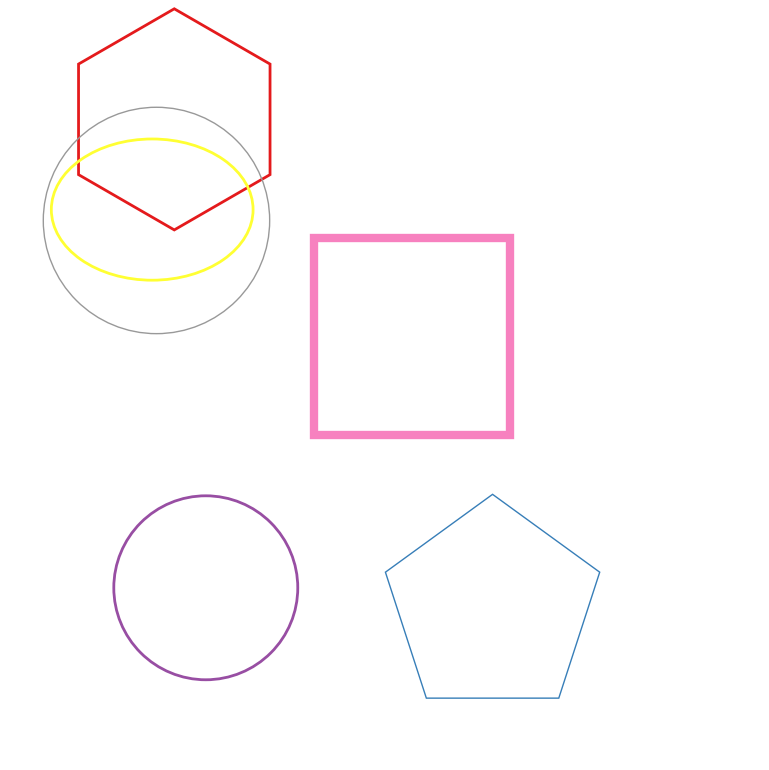[{"shape": "hexagon", "thickness": 1, "radius": 0.72, "center": [0.226, 0.845]}, {"shape": "pentagon", "thickness": 0.5, "radius": 0.73, "center": [0.64, 0.212]}, {"shape": "circle", "thickness": 1, "radius": 0.6, "center": [0.267, 0.237]}, {"shape": "oval", "thickness": 1, "radius": 0.66, "center": [0.198, 0.728]}, {"shape": "square", "thickness": 3, "radius": 0.64, "center": [0.535, 0.563]}, {"shape": "circle", "thickness": 0.5, "radius": 0.74, "center": [0.203, 0.714]}]